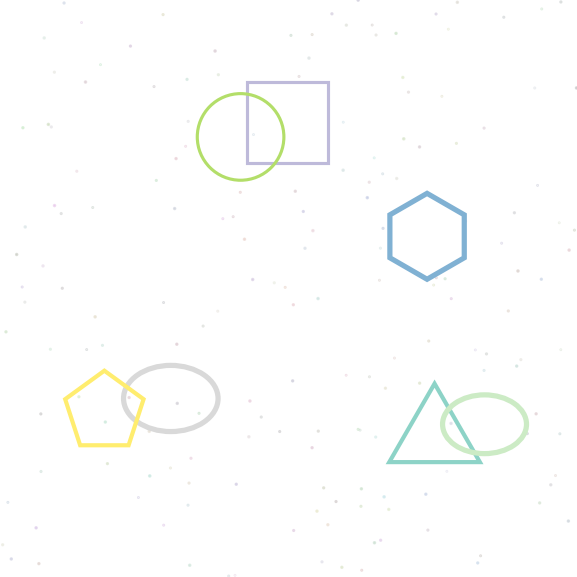[{"shape": "triangle", "thickness": 2, "radius": 0.45, "center": [0.753, 0.244]}, {"shape": "square", "thickness": 1.5, "radius": 0.35, "center": [0.498, 0.787]}, {"shape": "hexagon", "thickness": 2.5, "radius": 0.37, "center": [0.74, 0.59]}, {"shape": "circle", "thickness": 1.5, "radius": 0.37, "center": [0.417, 0.762]}, {"shape": "oval", "thickness": 2.5, "radius": 0.41, "center": [0.296, 0.309]}, {"shape": "oval", "thickness": 2.5, "radius": 0.36, "center": [0.839, 0.265]}, {"shape": "pentagon", "thickness": 2, "radius": 0.36, "center": [0.181, 0.286]}]